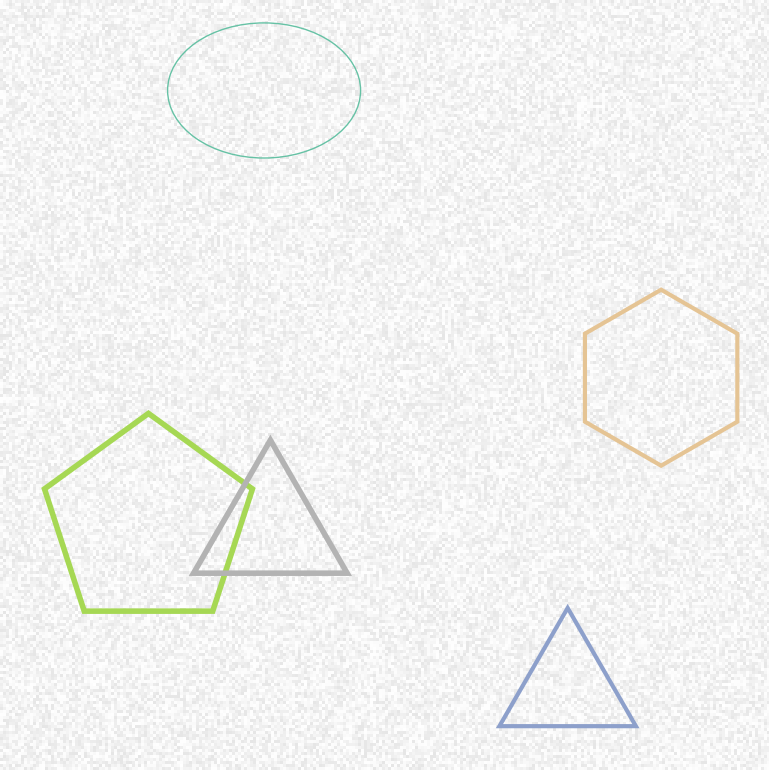[{"shape": "oval", "thickness": 0.5, "radius": 0.63, "center": [0.343, 0.883]}, {"shape": "triangle", "thickness": 1.5, "radius": 0.51, "center": [0.737, 0.108]}, {"shape": "pentagon", "thickness": 2, "radius": 0.71, "center": [0.193, 0.321]}, {"shape": "hexagon", "thickness": 1.5, "radius": 0.57, "center": [0.859, 0.509]}, {"shape": "triangle", "thickness": 2, "radius": 0.58, "center": [0.351, 0.313]}]